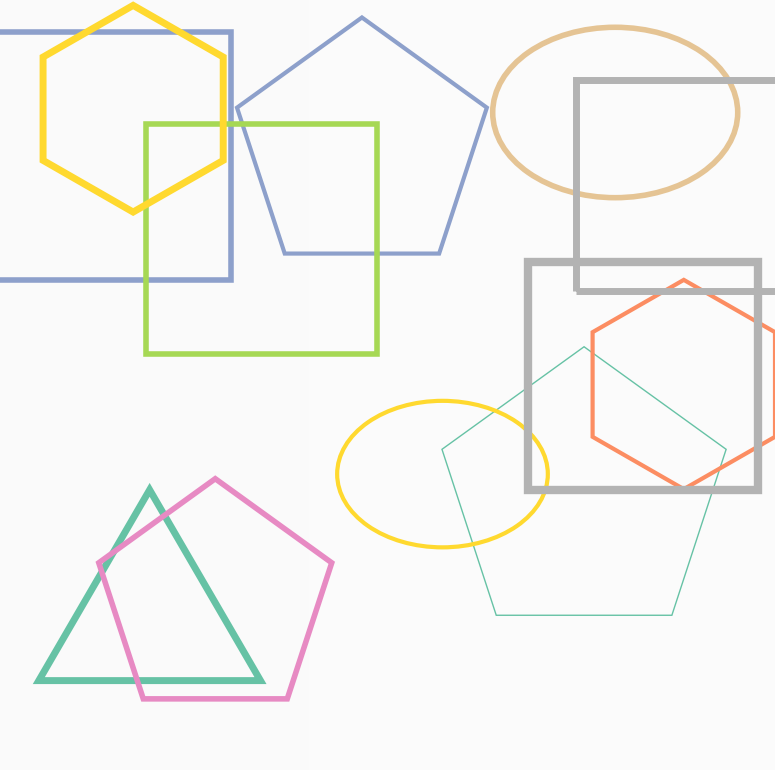[{"shape": "triangle", "thickness": 2.5, "radius": 0.83, "center": [0.193, 0.199]}, {"shape": "pentagon", "thickness": 0.5, "radius": 0.96, "center": [0.754, 0.357]}, {"shape": "hexagon", "thickness": 1.5, "radius": 0.68, "center": [0.882, 0.501]}, {"shape": "pentagon", "thickness": 1.5, "radius": 0.85, "center": [0.467, 0.808]}, {"shape": "square", "thickness": 2, "radius": 0.8, "center": [0.137, 0.798]}, {"shape": "pentagon", "thickness": 2, "radius": 0.79, "center": [0.278, 0.22]}, {"shape": "square", "thickness": 2, "radius": 0.75, "center": [0.338, 0.689]}, {"shape": "oval", "thickness": 1.5, "radius": 0.68, "center": [0.571, 0.384]}, {"shape": "hexagon", "thickness": 2.5, "radius": 0.67, "center": [0.172, 0.859]}, {"shape": "oval", "thickness": 2, "radius": 0.79, "center": [0.794, 0.854]}, {"shape": "square", "thickness": 2.5, "radius": 0.68, "center": [0.881, 0.759]}, {"shape": "square", "thickness": 3, "radius": 0.74, "center": [0.829, 0.512]}]